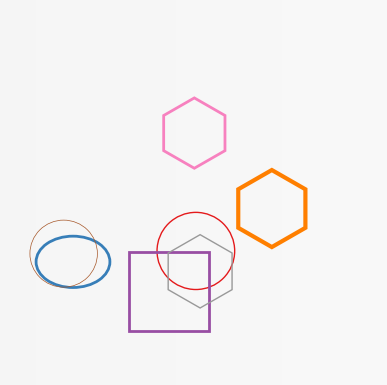[{"shape": "circle", "thickness": 1, "radius": 0.5, "center": [0.505, 0.348]}, {"shape": "oval", "thickness": 2, "radius": 0.48, "center": [0.188, 0.32]}, {"shape": "square", "thickness": 2, "radius": 0.51, "center": [0.436, 0.242]}, {"shape": "hexagon", "thickness": 3, "radius": 0.5, "center": [0.702, 0.458]}, {"shape": "circle", "thickness": 0.5, "radius": 0.44, "center": [0.164, 0.341]}, {"shape": "hexagon", "thickness": 2, "radius": 0.46, "center": [0.501, 0.654]}, {"shape": "hexagon", "thickness": 1, "radius": 0.48, "center": [0.516, 0.295]}]